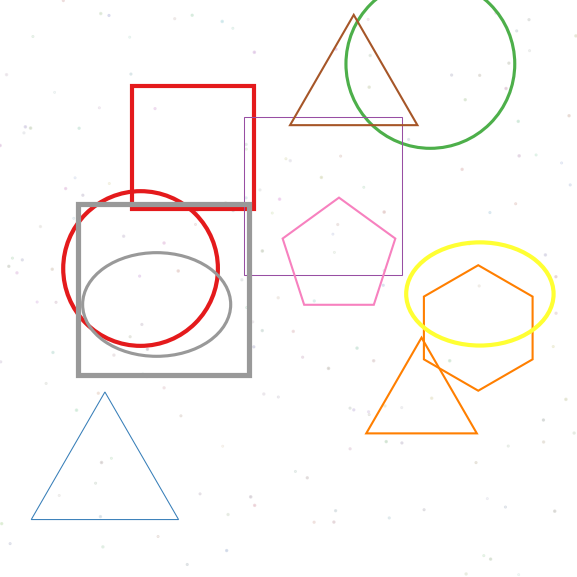[{"shape": "square", "thickness": 2, "radius": 0.53, "center": [0.334, 0.743]}, {"shape": "circle", "thickness": 2, "radius": 0.67, "center": [0.243, 0.534]}, {"shape": "triangle", "thickness": 0.5, "radius": 0.74, "center": [0.182, 0.173]}, {"shape": "circle", "thickness": 1.5, "radius": 0.73, "center": [0.745, 0.888]}, {"shape": "square", "thickness": 0.5, "radius": 0.68, "center": [0.559, 0.659]}, {"shape": "triangle", "thickness": 1, "radius": 0.55, "center": [0.73, 0.304]}, {"shape": "hexagon", "thickness": 1, "radius": 0.54, "center": [0.828, 0.431]}, {"shape": "oval", "thickness": 2, "radius": 0.64, "center": [0.831, 0.49]}, {"shape": "triangle", "thickness": 1, "radius": 0.64, "center": [0.613, 0.846]}, {"shape": "pentagon", "thickness": 1, "radius": 0.51, "center": [0.587, 0.554]}, {"shape": "square", "thickness": 2.5, "radius": 0.74, "center": [0.283, 0.498]}, {"shape": "oval", "thickness": 1.5, "radius": 0.64, "center": [0.271, 0.472]}]